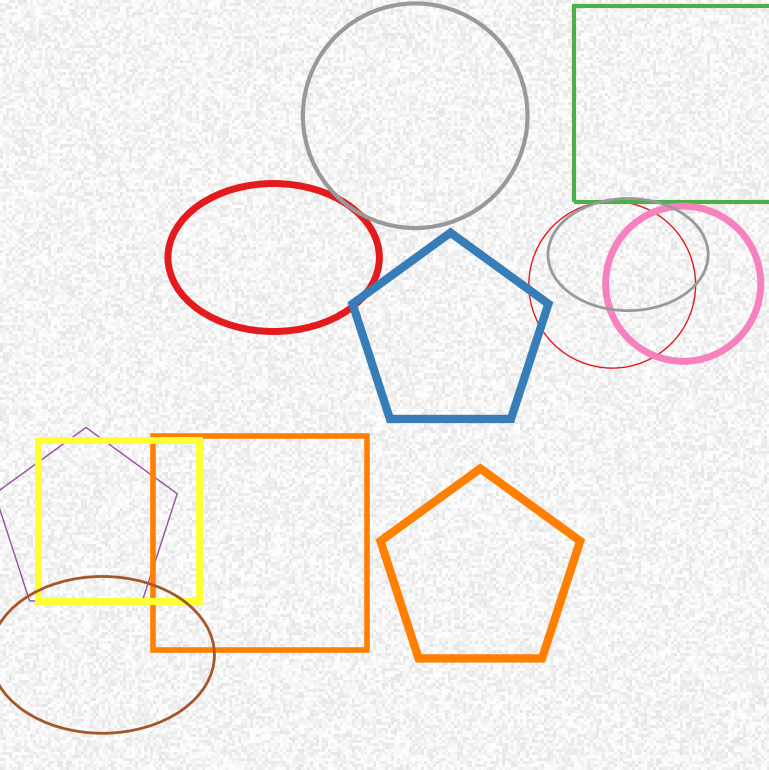[{"shape": "oval", "thickness": 2.5, "radius": 0.69, "center": [0.355, 0.666]}, {"shape": "circle", "thickness": 0.5, "radius": 0.54, "center": [0.795, 0.63]}, {"shape": "pentagon", "thickness": 3, "radius": 0.67, "center": [0.585, 0.564]}, {"shape": "square", "thickness": 1.5, "radius": 0.64, "center": [0.873, 0.865]}, {"shape": "pentagon", "thickness": 0.5, "radius": 0.62, "center": [0.112, 0.32]}, {"shape": "square", "thickness": 2, "radius": 0.7, "center": [0.338, 0.295]}, {"shape": "pentagon", "thickness": 3, "radius": 0.68, "center": [0.624, 0.255]}, {"shape": "square", "thickness": 2.5, "radius": 0.52, "center": [0.154, 0.324]}, {"shape": "oval", "thickness": 1, "radius": 0.73, "center": [0.133, 0.15]}, {"shape": "circle", "thickness": 2.5, "radius": 0.5, "center": [0.887, 0.631]}, {"shape": "circle", "thickness": 1.5, "radius": 0.73, "center": [0.539, 0.85]}, {"shape": "oval", "thickness": 1, "radius": 0.52, "center": [0.816, 0.669]}]